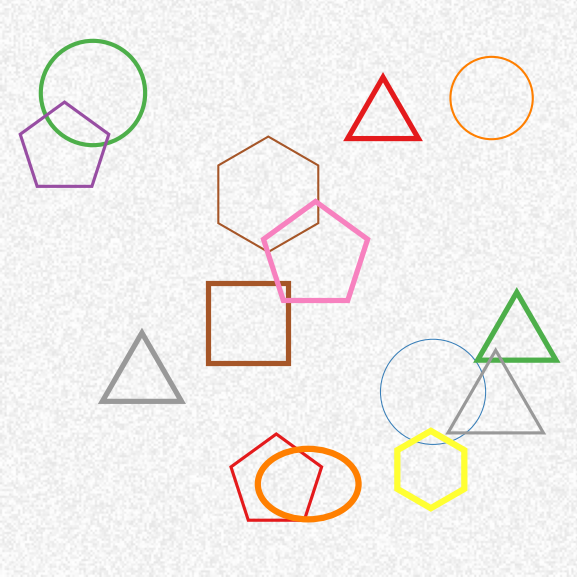[{"shape": "triangle", "thickness": 2.5, "radius": 0.35, "center": [0.663, 0.795]}, {"shape": "pentagon", "thickness": 1.5, "radius": 0.41, "center": [0.478, 0.165]}, {"shape": "circle", "thickness": 0.5, "radius": 0.46, "center": [0.75, 0.321]}, {"shape": "triangle", "thickness": 2.5, "radius": 0.39, "center": [0.895, 0.415]}, {"shape": "circle", "thickness": 2, "radius": 0.45, "center": [0.161, 0.838]}, {"shape": "pentagon", "thickness": 1.5, "radius": 0.4, "center": [0.112, 0.742]}, {"shape": "circle", "thickness": 1, "radius": 0.36, "center": [0.851, 0.829]}, {"shape": "oval", "thickness": 3, "radius": 0.44, "center": [0.534, 0.161]}, {"shape": "hexagon", "thickness": 3, "radius": 0.33, "center": [0.746, 0.186]}, {"shape": "hexagon", "thickness": 1, "radius": 0.5, "center": [0.465, 0.663]}, {"shape": "square", "thickness": 2.5, "radius": 0.35, "center": [0.429, 0.439]}, {"shape": "pentagon", "thickness": 2.5, "radius": 0.47, "center": [0.546, 0.555]}, {"shape": "triangle", "thickness": 2.5, "radius": 0.4, "center": [0.246, 0.344]}, {"shape": "triangle", "thickness": 1.5, "radius": 0.48, "center": [0.858, 0.297]}]